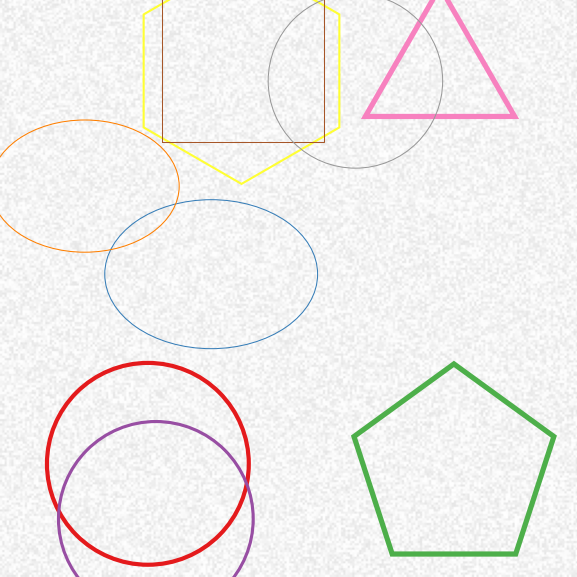[{"shape": "circle", "thickness": 2, "radius": 0.87, "center": [0.256, 0.196]}, {"shape": "oval", "thickness": 0.5, "radius": 0.92, "center": [0.366, 0.524]}, {"shape": "pentagon", "thickness": 2.5, "radius": 0.91, "center": [0.786, 0.187]}, {"shape": "circle", "thickness": 1.5, "radius": 0.84, "center": [0.27, 0.101]}, {"shape": "oval", "thickness": 0.5, "radius": 0.82, "center": [0.147, 0.677]}, {"shape": "hexagon", "thickness": 1, "radius": 0.98, "center": [0.418, 0.876]}, {"shape": "square", "thickness": 0.5, "radius": 0.7, "center": [0.421, 0.895]}, {"shape": "triangle", "thickness": 2.5, "radius": 0.75, "center": [0.762, 0.872]}, {"shape": "circle", "thickness": 0.5, "radius": 0.76, "center": [0.615, 0.859]}]